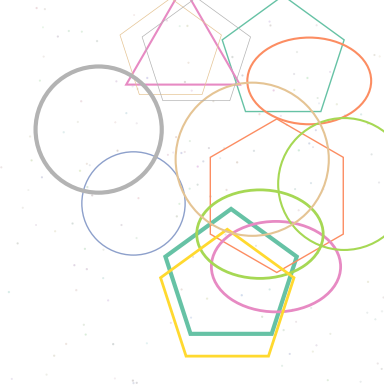[{"shape": "pentagon", "thickness": 3, "radius": 0.9, "center": [0.6, 0.278]}, {"shape": "pentagon", "thickness": 1, "radius": 0.83, "center": [0.736, 0.845]}, {"shape": "hexagon", "thickness": 1, "radius": 1.0, "center": [0.719, 0.492]}, {"shape": "oval", "thickness": 1.5, "radius": 0.8, "center": [0.803, 0.79]}, {"shape": "circle", "thickness": 1, "radius": 0.67, "center": [0.347, 0.472]}, {"shape": "triangle", "thickness": 1.5, "radius": 0.85, "center": [0.475, 0.865]}, {"shape": "oval", "thickness": 2, "radius": 0.84, "center": [0.717, 0.307]}, {"shape": "oval", "thickness": 2, "radius": 0.82, "center": [0.675, 0.392]}, {"shape": "circle", "thickness": 1.5, "radius": 0.86, "center": [0.894, 0.522]}, {"shape": "pentagon", "thickness": 2, "radius": 0.91, "center": [0.59, 0.222]}, {"shape": "pentagon", "thickness": 0.5, "radius": 0.69, "center": [0.443, 0.866]}, {"shape": "circle", "thickness": 1.5, "radius": 0.99, "center": [0.655, 0.586]}, {"shape": "pentagon", "thickness": 0.5, "radius": 0.74, "center": [0.51, 0.858]}, {"shape": "circle", "thickness": 3, "radius": 0.82, "center": [0.256, 0.663]}]